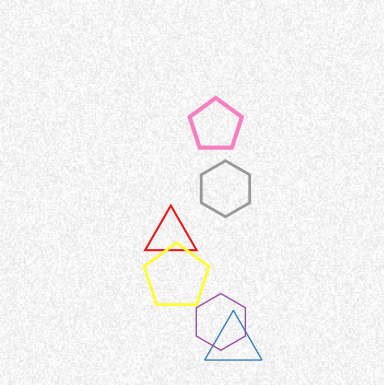[{"shape": "triangle", "thickness": 1.5, "radius": 0.39, "center": [0.444, 0.389]}, {"shape": "triangle", "thickness": 1, "radius": 0.43, "center": [0.606, 0.108]}, {"shape": "hexagon", "thickness": 1, "radius": 0.37, "center": [0.574, 0.164]}, {"shape": "pentagon", "thickness": 2, "radius": 0.44, "center": [0.459, 0.281]}, {"shape": "pentagon", "thickness": 3, "radius": 0.36, "center": [0.56, 0.674]}, {"shape": "hexagon", "thickness": 2, "radius": 0.36, "center": [0.586, 0.51]}]